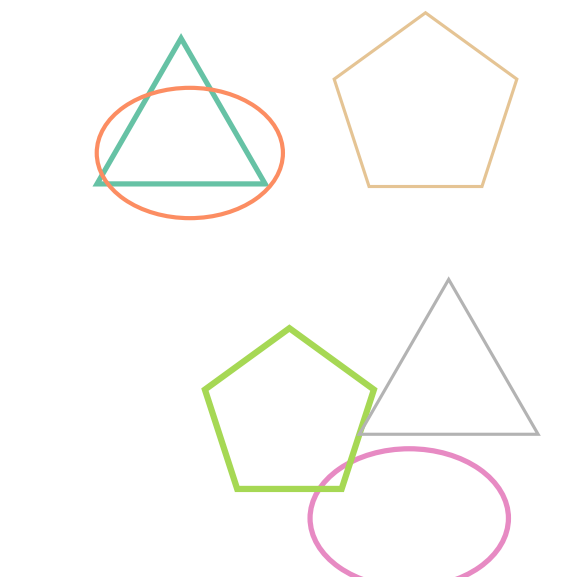[{"shape": "triangle", "thickness": 2.5, "radius": 0.84, "center": [0.314, 0.765]}, {"shape": "oval", "thickness": 2, "radius": 0.81, "center": [0.329, 0.734]}, {"shape": "oval", "thickness": 2.5, "radius": 0.86, "center": [0.709, 0.102]}, {"shape": "pentagon", "thickness": 3, "radius": 0.77, "center": [0.501, 0.277]}, {"shape": "pentagon", "thickness": 1.5, "radius": 0.83, "center": [0.737, 0.811]}, {"shape": "triangle", "thickness": 1.5, "radius": 0.89, "center": [0.777, 0.337]}]